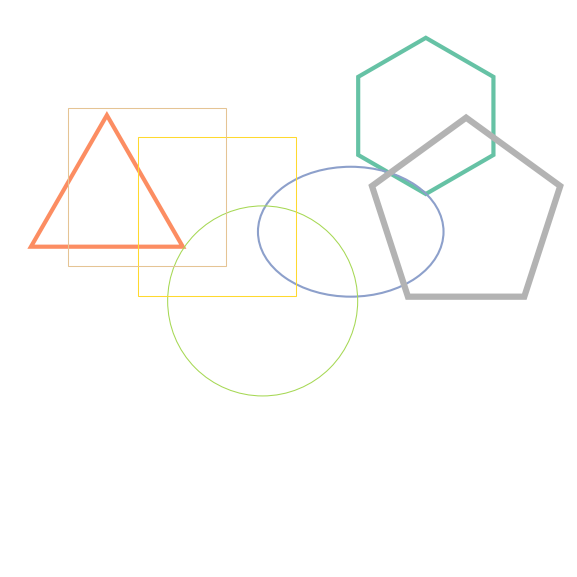[{"shape": "hexagon", "thickness": 2, "radius": 0.68, "center": [0.737, 0.798]}, {"shape": "triangle", "thickness": 2, "radius": 0.76, "center": [0.185, 0.648]}, {"shape": "oval", "thickness": 1, "radius": 0.8, "center": [0.607, 0.598]}, {"shape": "circle", "thickness": 0.5, "radius": 0.82, "center": [0.455, 0.478]}, {"shape": "square", "thickness": 0.5, "radius": 0.68, "center": [0.376, 0.624]}, {"shape": "square", "thickness": 0.5, "radius": 0.68, "center": [0.255, 0.676]}, {"shape": "pentagon", "thickness": 3, "radius": 0.86, "center": [0.807, 0.624]}]